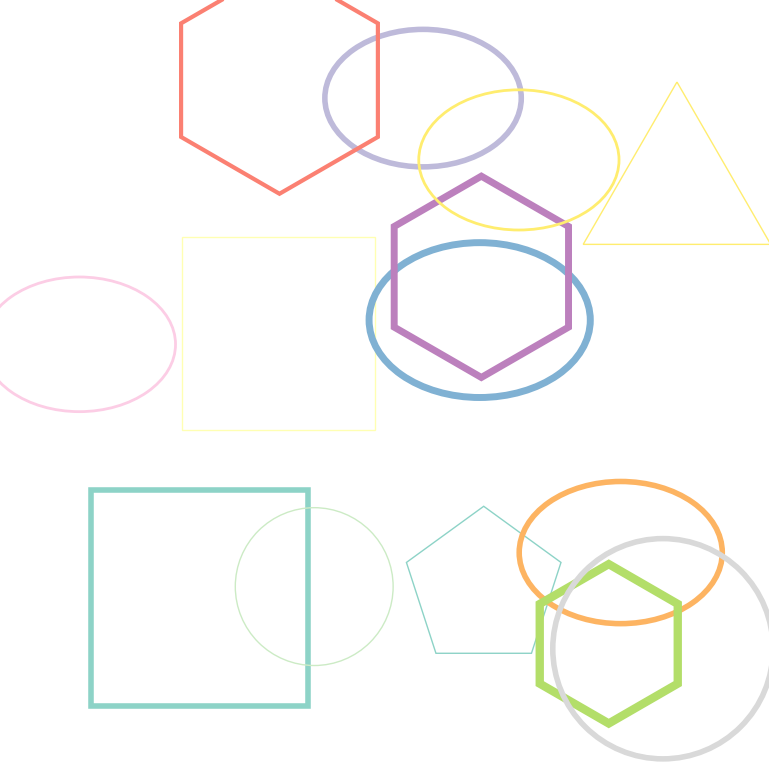[{"shape": "pentagon", "thickness": 0.5, "radius": 0.53, "center": [0.628, 0.237]}, {"shape": "square", "thickness": 2, "radius": 0.7, "center": [0.259, 0.224]}, {"shape": "square", "thickness": 0.5, "radius": 0.63, "center": [0.362, 0.567]}, {"shape": "oval", "thickness": 2, "radius": 0.64, "center": [0.549, 0.873]}, {"shape": "hexagon", "thickness": 1.5, "radius": 0.74, "center": [0.363, 0.896]}, {"shape": "oval", "thickness": 2.5, "radius": 0.72, "center": [0.623, 0.584]}, {"shape": "oval", "thickness": 2, "radius": 0.66, "center": [0.806, 0.282]}, {"shape": "hexagon", "thickness": 3, "radius": 0.52, "center": [0.791, 0.164]}, {"shape": "oval", "thickness": 1, "radius": 0.62, "center": [0.103, 0.553]}, {"shape": "circle", "thickness": 2, "radius": 0.72, "center": [0.861, 0.157]}, {"shape": "hexagon", "thickness": 2.5, "radius": 0.65, "center": [0.625, 0.641]}, {"shape": "circle", "thickness": 0.5, "radius": 0.51, "center": [0.408, 0.238]}, {"shape": "oval", "thickness": 1, "radius": 0.65, "center": [0.674, 0.792]}, {"shape": "triangle", "thickness": 0.5, "radius": 0.7, "center": [0.879, 0.753]}]